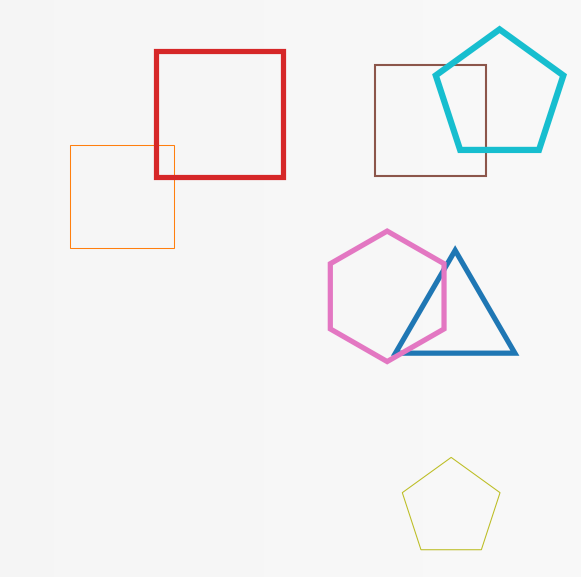[{"shape": "triangle", "thickness": 2.5, "radius": 0.59, "center": [0.783, 0.447]}, {"shape": "square", "thickness": 0.5, "radius": 0.45, "center": [0.21, 0.659]}, {"shape": "square", "thickness": 2.5, "radius": 0.54, "center": [0.378, 0.802]}, {"shape": "square", "thickness": 1, "radius": 0.48, "center": [0.741, 0.79]}, {"shape": "hexagon", "thickness": 2.5, "radius": 0.56, "center": [0.666, 0.486]}, {"shape": "pentagon", "thickness": 0.5, "radius": 0.44, "center": [0.776, 0.119]}, {"shape": "pentagon", "thickness": 3, "radius": 0.58, "center": [0.859, 0.833]}]